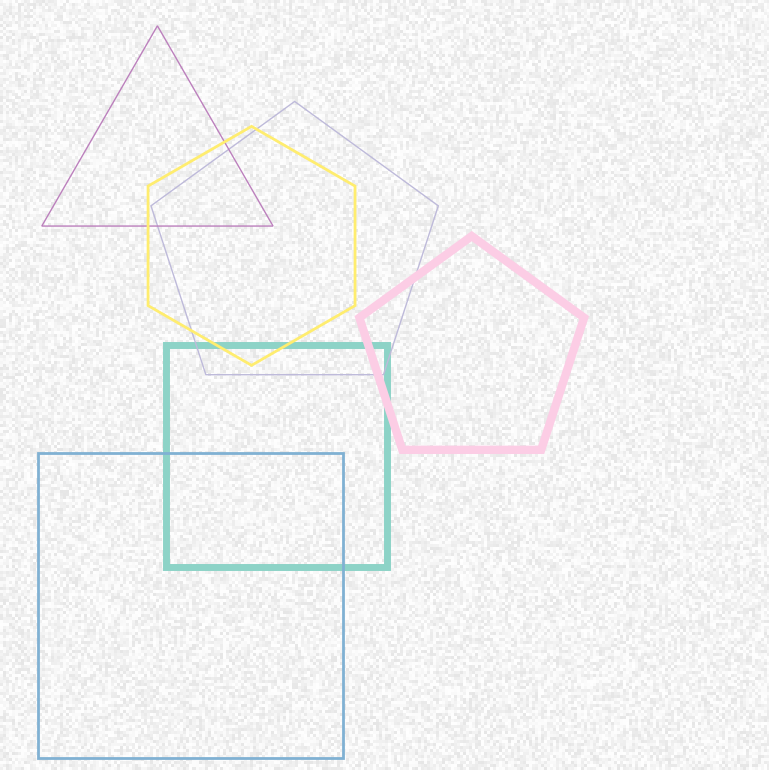[{"shape": "square", "thickness": 2.5, "radius": 0.72, "center": [0.359, 0.408]}, {"shape": "pentagon", "thickness": 0.5, "radius": 0.98, "center": [0.383, 0.672]}, {"shape": "square", "thickness": 1, "radius": 0.99, "center": [0.247, 0.213]}, {"shape": "pentagon", "thickness": 3, "radius": 0.77, "center": [0.613, 0.54]}, {"shape": "triangle", "thickness": 0.5, "radius": 0.87, "center": [0.204, 0.793]}, {"shape": "hexagon", "thickness": 1, "radius": 0.78, "center": [0.327, 0.681]}]